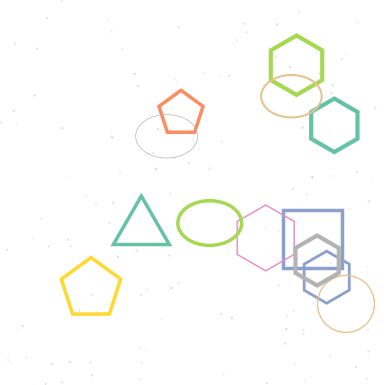[{"shape": "triangle", "thickness": 2.5, "radius": 0.42, "center": [0.367, 0.407]}, {"shape": "hexagon", "thickness": 3, "radius": 0.35, "center": [0.868, 0.674]}, {"shape": "pentagon", "thickness": 2.5, "radius": 0.3, "center": [0.47, 0.705]}, {"shape": "square", "thickness": 2.5, "radius": 0.38, "center": [0.811, 0.379]}, {"shape": "hexagon", "thickness": 2, "radius": 0.34, "center": [0.849, 0.28]}, {"shape": "hexagon", "thickness": 1, "radius": 0.43, "center": [0.69, 0.382]}, {"shape": "hexagon", "thickness": 3, "radius": 0.39, "center": [0.77, 0.831]}, {"shape": "oval", "thickness": 2.5, "radius": 0.41, "center": [0.545, 0.421]}, {"shape": "pentagon", "thickness": 2.5, "radius": 0.41, "center": [0.236, 0.25]}, {"shape": "circle", "thickness": 1, "radius": 0.37, "center": [0.899, 0.211]}, {"shape": "oval", "thickness": 1.5, "radius": 0.39, "center": [0.757, 0.75]}, {"shape": "oval", "thickness": 0.5, "radius": 0.4, "center": [0.433, 0.646]}, {"shape": "hexagon", "thickness": 3, "radius": 0.32, "center": [0.824, 0.323]}]